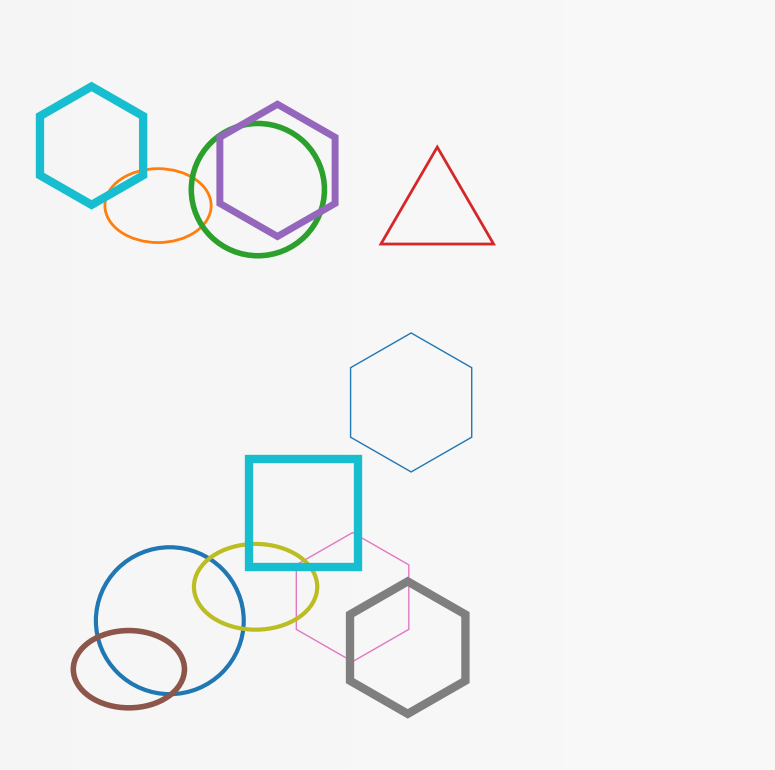[{"shape": "hexagon", "thickness": 0.5, "radius": 0.45, "center": [0.531, 0.477]}, {"shape": "circle", "thickness": 1.5, "radius": 0.48, "center": [0.219, 0.194]}, {"shape": "oval", "thickness": 1, "radius": 0.34, "center": [0.204, 0.733]}, {"shape": "circle", "thickness": 2, "radius": 0.43, "center": [0.333, 0.754]}, {"shape": "triangle", "thickness": 1, "radius": 0.42, "center": [0.564, 0.725]}, {"shape": "hexagon", "thickness": 2.5, "radius": 0.43, "center": [0.358, 0.779]}, {"shape": "oval", "thickness": 2, "radius": 0.36, "center": [0.166, 0.131]}, {"shape": "hexagon", "thickness": 0.5, "radius": 0.42, "center": [0.455, 0.225]}, {"shape": "hexagon", "thickness": 3, "radius": 0.43, "center": [0.526, 0.159]}, {"shape": "oval", "thickness": 1.5, "radius": 0.4, "center": [0.33, 0.238]}, {"shape": "hexagon", "thickness": 3, "radius": 0.38, "center": [0.118, 0.811]}, {"shape": "square", "thickness": 3, "radius": 0.35, "center": [0.391, 0.334]}]